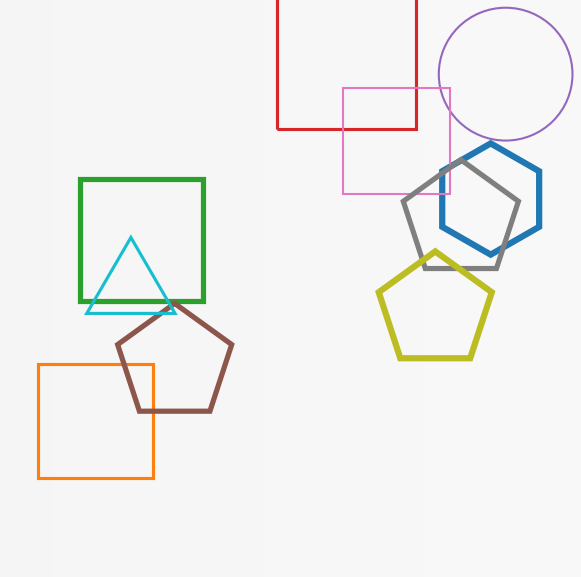[{"shape": "hexagon", "thickness": 3, "radius": 0.48, "center": [0.844, 0.655]}, {"shape": "square", "thickness": 1.5, "radius": 0.49, "center": [0.165, 0.27]}, {"shape": "square", "thickness": 2.5, "radius": 0.53, "center": [0.243, 0.584]}, {"shape": "square", "thickness": 1.5, "radius": 0.6, "center": [0.596, 0.895]}, {"shape": "circle", "thickness": 1, "radius": 0.58, "center": [0.87, 0.871]}, {"shape": "pentagon", "thickness": 2.5, "radius": 0.52, "center": [0.301, 0.371]}, {"shape": "square", "thickness": 1, "radius": 0.46, "center": [0.683, 0.755]}, {"shape": "pentagon", "thickness": 2.5, "radius": 0.52, "center": [0.793, 0.618]}, {"shape": "pentagon", "thickness": 3, "radius": 0.51, "center": [0.749, 0.461]}, {"shape": "triangle", "thickness": 1.5, "radius": 0.44, "center": [0.225, 0.5]}]